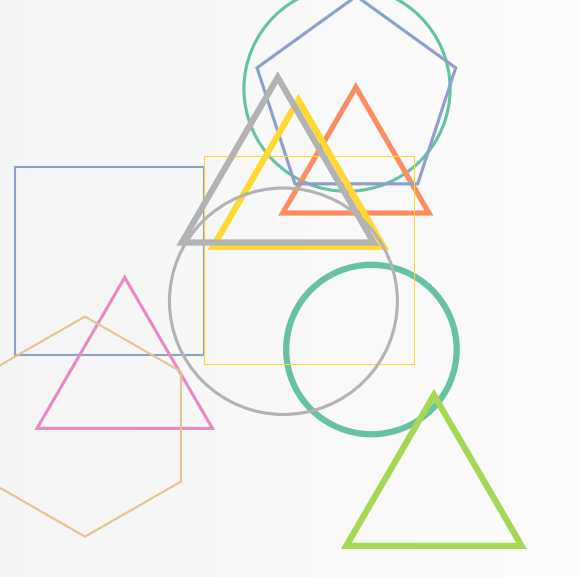[{"shape": "circle", "thickness": 3, "radius": 0.73, "center": [0.639, 0.394]}, {"shape": "circle", "thickness": 1.5, "radius": 0.89, "center": [0.597, 0.845]}, {"shape": "triangle", "thickness": 2.5, "radius": 0.73, "center": [0.612, 0.703]}, {"shape": "pentagon", "thickness": 1.5, "radius": 0.9, "center": [0.613, 0.826]}, {"shape": "square", "thickness": 1, "radius": 0.81, "center": [0.189, 0.547]}, {"shape": "triangle", "thickness": 1.5, "radius": 0.87, "center": [0.215, 0.344]}, {"shape": "triangle", "thickness": 3, "radius": 0.87, "center": [0.747, 0.141]}, {"shape": "triangle", "thickness": 3, "radius": 0.85, "center": [0.513, 0.657]}, {"shape": "square", "thickness": 0.5, "radius": 0.9, "center": [0.532, 0.549]}, {"shape": "hexagon", "thickness": 1, "radius": 0.95, "center": [0.146, 0.26]}, {"shape": "circle", "thickness": 1.5, "radius": 0.98, "center": [0.488, 0.477]}, {"shape": "triangle", "thickness": 3, "radius": 0.95, "center": [0.478, 0.675]}]